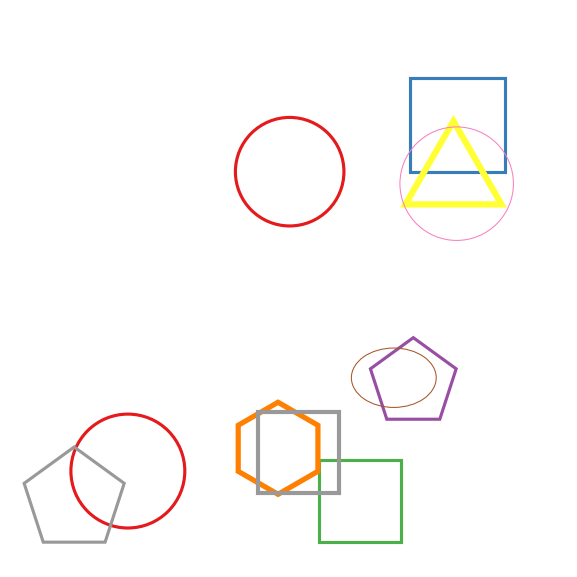[{"shape": "circle", "thickness": 1.5, "radius": 0.47, "center": [0.502, 0.702]}, {"shape": "circle", "thickness": 1.5, "radius": 0.49, "center": [0.221, 0.183]}, {"shape": "square", "thickness": 1.5, "radius": 0.41, "center": [0.792, 0.783]}, {"shape": "square", "thickness": 1.5, "radius": 0.36, "center": [0.623, 0.132]}, {"shape": "pentagon", "thickness": 1.5, "radius": 0.39, "center": [0.716, 0.336]}, {"shape": "hexagon", "thickness": 2.5, "radius": 0.4, "center": [0.481, 0.223]}, {"shape": "triangle", "thickness": 3, "radius": 0.48, "center": [0.785, 0.693]}, {"shape": "oval", "thickness": 0.5, "radius": 0.37, "center": [0.682, 0.345]}, {"shape": "circle", "thickness": 0.5, "radius": 0.49, "center": [0.791, 0.681]}, {"shape": "pentagon", "thickness": 1.5, "radius": 0.46, "center": [0.128, 0.134]}, {"shape": "square", "thickness": 2, "radius": 0.35, "center": [0.516, 0.216]}]